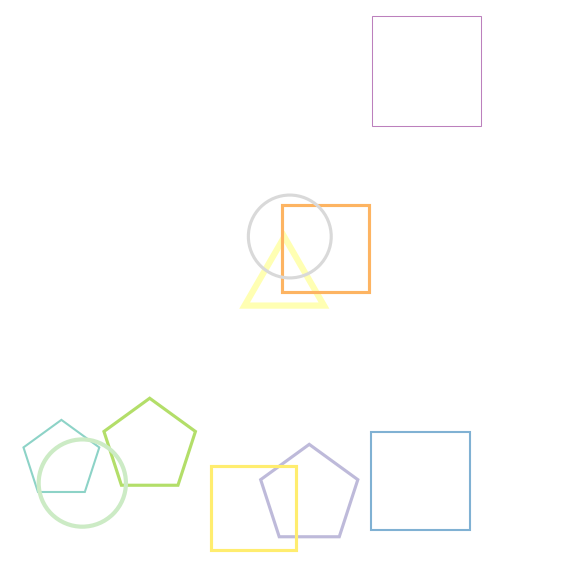[{"shape": "pentagon", "thickness": 1, "radius": 0.35, "center": [0.106, 0.203]}, {"shape": "triangle", "thickness": 3, "radius": 0.4, "center": [0.492, 0.51]}, {"shape": "pentagon", "thickness": 1.5, "radius": 0.44, "center": [0.535, 0.141]}, {"shape": "square", "thickness": 1, "radius": 0.43, "center": [0.728, 0.166]}, {"shape": "square", "thickness": 1.5, "radius": 0.38, "center": [0.563, 0.568]}, {"shape": "pentagon", "thickness": 1.5, "radius": 0.42, "center": [0.259, 0.226]}, {"shape": "circle", "thickness": 1.5, "radius": 0.36, "center": [0.502, 0.59]}, {"shape": "square", "thickness": 0.5, "radius": 0.48, "center": [0.739, 0.876]}, {"shape": "circle", "thickness": 2, "radius": 0.38, "center": [0.143, 0.163]}, {"shape": "square", "thickness": 1.5, "radius": 0.37, "center": [0.438, 0.119]}]